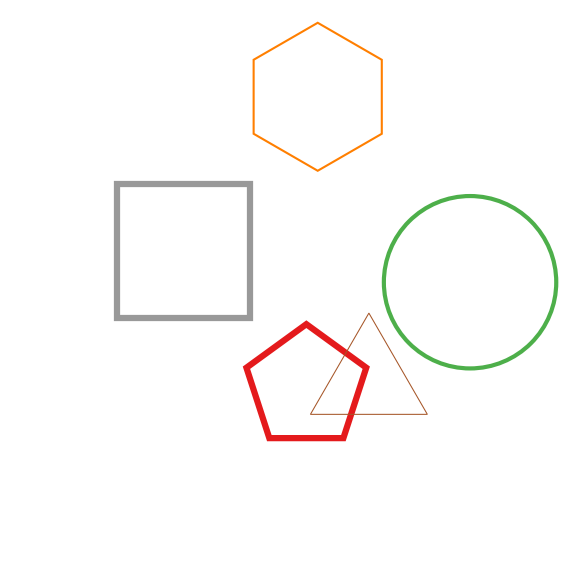[{"shape": "pentagon", "thickness": 3, "radius": 0.55, "center": [0.53, 0.329]}, {"shape": "circle", "thickness": 2, "radius": 0.75, "center": [0.814, 0.51]}, {"shape": "hexagon", "thickness": 1, "radius": 0.64, "center": [0.55, 0.832]}, {"shape": "triangle", "thickness": 0.5, "radius": 0.58, "center": [0.639, 0.34]}, {"shape": "square", "thickness": 3, "radius": 0.58, "center": [0.318, 0.565]}]